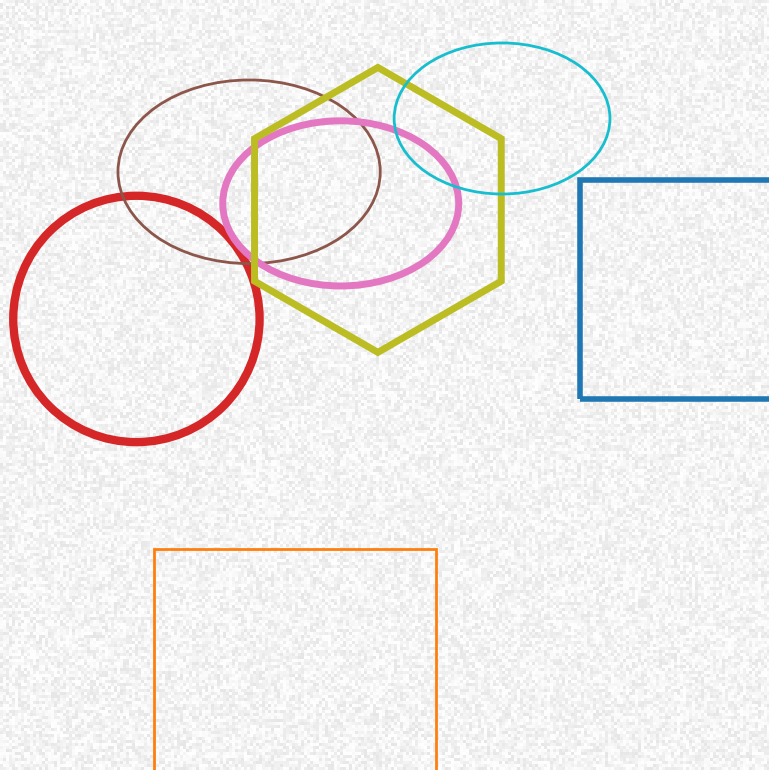[{"shape": "square", "thickness": 2, "radius": 0.71, "center": [0.896, 0.624]}, {"shape": "square", "thickness": 1, "radius": 0.92, "center": [0.383, 0.104]}, {"shape": "circle", "thickness": 3, "radius": 0.8, "center": [0.177, 0.586]}, {"shape": "oval", "thickness": 1, "radius": 0.85, "center": [0.324, 0.777]}, {"shape": "oval", "thickness": 2.5, "radius": 0.77, "center": [0.442, 0.736]}, {"shape": "hexagon", "thickness": 2.5, "radius": 0.93, "center": [0.491, 0.727]}, {"shape": "oval", "thickness": 1, "radius": 0.7, "center": [0.652, 0.846]}]